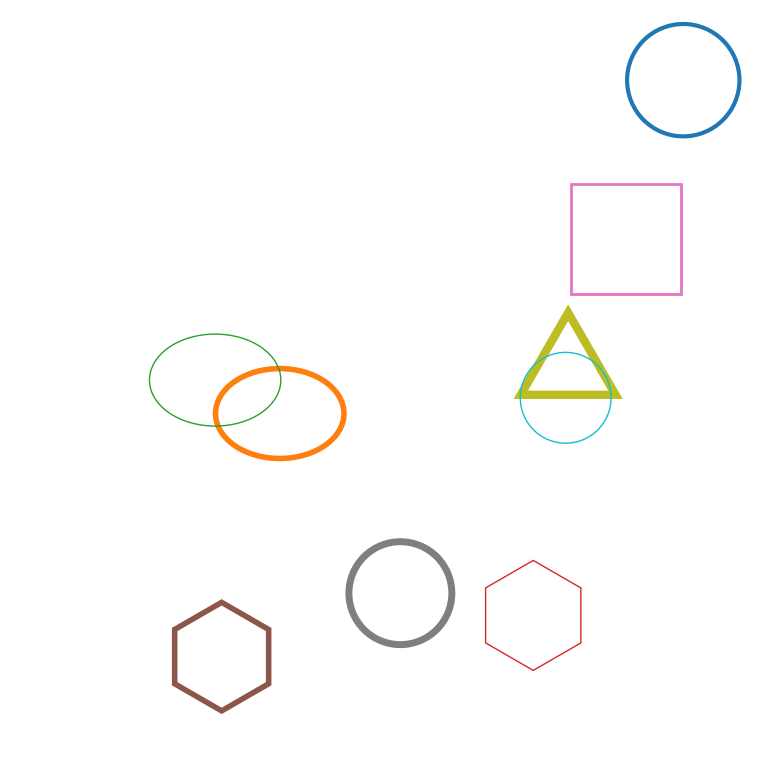[{"shape": "circle", "thickness": 1.5, "radius": 0.36, "center": [0.887, 0.896]}, {"shape": "oval", "thickness": 2, "radius": 0.42, "center": [0.363, 0.463]}, {"shape": "oval", "thickness": 0.5, "radius": 0.43, "center": [0.279, 0.506]}, {"shape": "hexagon", "thickness": 0.5, "radius": 0.36, "center": [0.693, 0.201]}, {"shape": "hexagon", "thickness": 2, "radius": 0.35, "center": [0.288, 0.147]}, {"shape": "square", "thickness": 1, "radius": 0.36, "center": [0.813, 0.689]}, {"shape": "circle", "thickness": 2.5, "radius": 0.33, "center": [0.52, 0.23]}, {"shape": "triangle", "thickness": 3, "radius": 0.36, "center": [0.738, 0.523]}, {"shape": "circle", "thickness": 0.5, "radius": 0.29, "center": [0.735, 0.483]}]